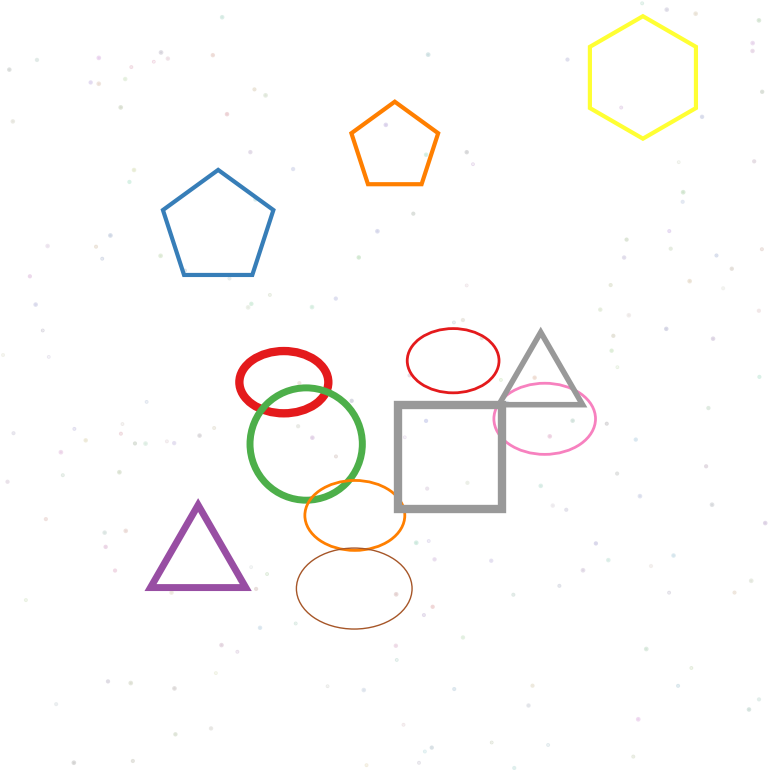[{"shape": "oval", "thickness": 3, "radius": 0.29, "center": [0.369, 0.504]}, {"shape": "oval", "thickness": 1, "radius": 0.3, "center": [0.588, 0.532]}, {"shape": "pentagon", "thickness": 1.5, "radius": 0.38, "center": [0.283, 0.704]}, {"shape": "circle", "thickness": 2.5, "radius": 0.36, "center": [0.398, 0.423]}, {"shape": "triangle", "thickness": 2.5, "radius": 0.36, "center": [0.257, 0.273]}, {"shape": "pentagon", "thickness": 1.5, "radius": 0.3, "center": [0.513, 0.809]}, {"shape": "oval", "thickness": 1, "radius": 0.32, "center": [0.461, 0.331]}, {"shape": "hexagon", "thickness": 1.5, "radius": 0.4, "center": [0.835, 0.899]}, {"shape": "oval", "thickness": 0.5, "radius": 0.38, "center": [0.46, 0.236]}, {"shape": "oval", "thickness": 1, "radius": 0.33, "center": [0.707, 0.456]}, {"shape": "triangle", "thickness": 2, "radius": 0.31, "center": [0.702, 0.506]}, {"shape": "square", "thickness": 3, "radius": 0.34, "center": [0.584, 0.407]}]